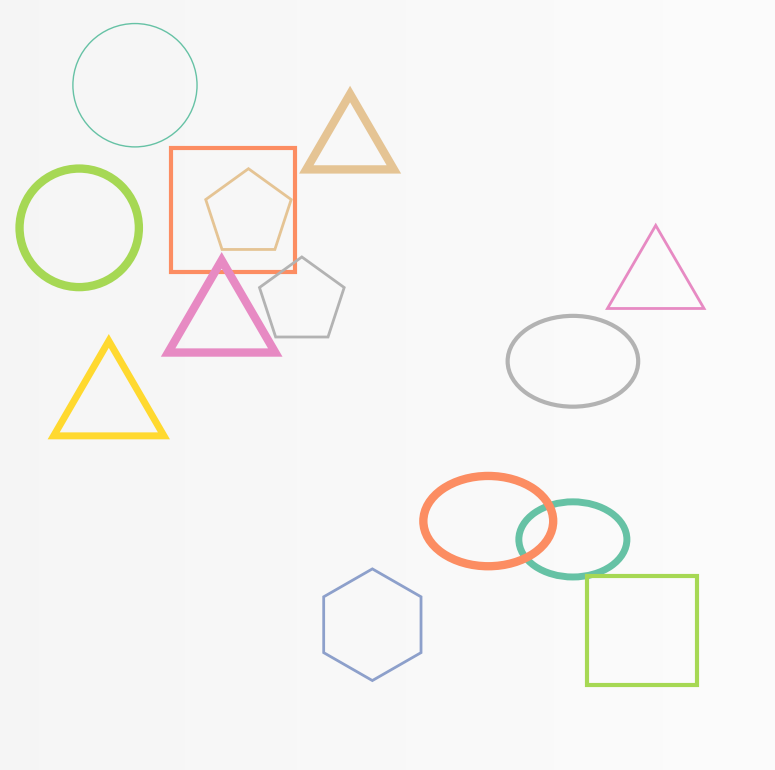[{"shape": "circle", "thickness": 0.5, "radius": 0.4, "center": [0.174, 0.889]}, {"shape": "oval", "thickness": 2.5, "radius": 0.35, "center": [0.739, 0.299]}, {"shape": "square", "thickness": 1.5, "radius": 0.4, "center": [0.301, 0.727]}, {"shape": "oval", "thickness": 3, "radius": 0.42, "center": [0.63, 0.323]}, {"shape": "hexagon", "thickness": 1, "radius": 0.36, "center": [0.48, 0.189]}, {"shape": "triangle", "thickness": 3, "radius": 0.4, "center": [0.286, 0.582]}, {"shape": "triangle", "thickness": 1, "radius": 0.36, "center": [0.846, 0.635]}, {"shape": "square", "thickness": 1.5, "radius": 0.35, "center": [0.828, 0.182]}, {"shape": "circle", "thickness": 3, "radius": 0.38, "center": [0.102, 0.704]}, {"shape": "triangle", "thickness": 2.5, "radius": 0.41, "center": [0.14, 0.475]}, {"shape": "triangle", "thickness": 3, "radius": 0.33, "center": [0.452, 0.813]}, {"shape": "pentagon", "thickness": 1, "radius": 0.29, "center": [0.321, 0.723]}, {"shape": "pentagon", "thickness": 1, "radius": 0.29, "center": [0.389, 0.609]}, {"shape": "oval", "thickness": 1.5, "radius": 0.42, "center": [0.739, 0.531]}]